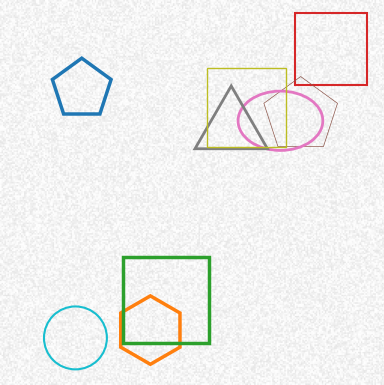[{"shape": "pentagon", "thickness": 2.5, "radius": 0.4, "center": [0.212, 0.769]}, {"shape": "hexagon", "thickness": 2.5, "radius": 0.44, "center": [0.391, 0.143]}, {"shape": "square", "thickness": 2.5, "radius": 0.56, "center": [0.431, 0.221]}, {"shape": "square", "thickness": 1.5, "radius": 0.47, "center": [0.859, 0.873]}, {"shape": "pentagon", "thickness": 0.5, "radius": 0.5, "center": [0.781, 0.701]}, {"shape": "oval", "thickness": 2, "radius": 0.55, "center": [0.728, 0.686]}, {"shape": "triangle", "thickness": 2, "radius": 0.54, "center": [0.601, 0.668]}, {"shape": "square", "thickness": 1, "radius": 0.51, "center": [0.641, 0.72]}, {"shape": "circle", "thickness": 1.5, "radius": 0.41, "center": [0.196, 0.122]}]